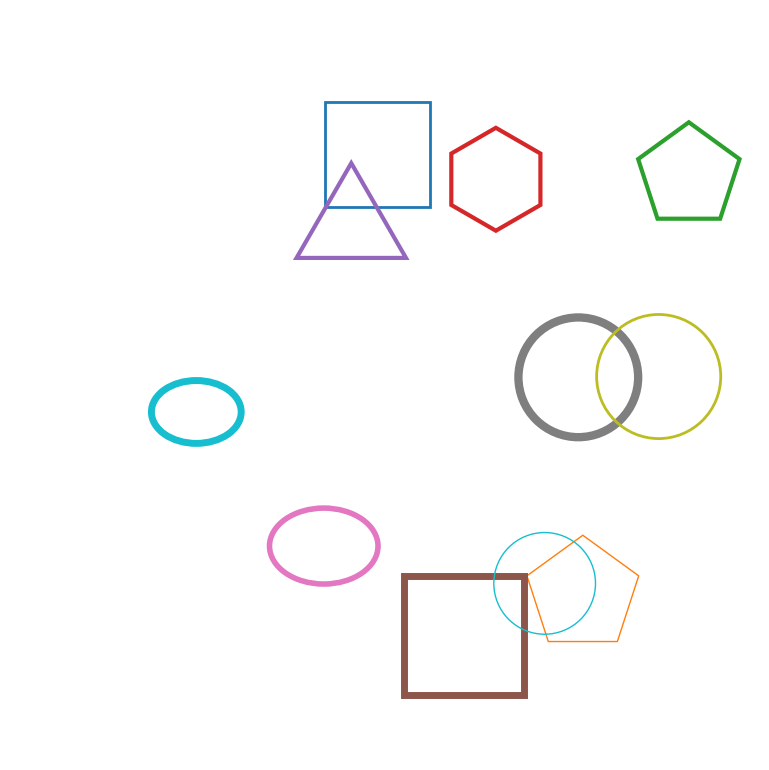[{"shape": "square", "thickness": 1, "radius": 0.34, "center": [0.49, 0.8]}, {"shape": "pentagon", "thickness": 0.5, "radius": 0.38, "center": [0.757, 0.229]}, {"shape": "pentagon", "thickness": 1.5, "radius": 0.35, "center": [0.895, 0.772]}, {"shape": "hexagon", "thickness": 1.5, "radius": 0.33, "center": [0.644, 0.767]}, {"shape": "triangle", "thickness": 1.5, "radius": 0.41, "center": [0.456, 0.706]}, {"shape": "square", "thickness": 2.5, "radius": 0.39, "center": [0.603, 0.175]}, {"shape": "oval", "thickness": 2, "radius": 0.35, "center": [0.42, 0.291]}, {"shape": "circle", "thickness": 3, "radius": 0.39, "center": [0.751, 0.51]}, {"shape": "circle", "thickness": 1, "radius": 0.4, "center": [0.855, 0.511]}, {"shape": "oval", "thickness": 2.5, "radius": 0.29, "center": [0.255, 0.465]}, {"shape": "circle", "thickness": 0.5, "radius": 0.33, "center": [0.707, 0.242]}]